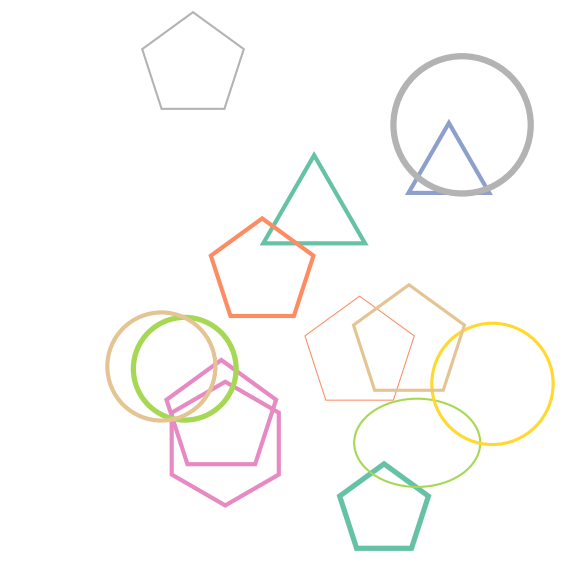[{"shape": "pentagon", "thickness": 2.5, "radius": 0.4, "center": [0.665, 0.115]}, {"shape": "triangle", "thickness": 2, "radius": 0.51, "center": [0.544, 0.629]}, {"shape": "pentagon", "thickness": 0.5, "radius": 0.5, "center": [0.623, 0.387]}, {"shape": "pentagon", "thickness": 2, "radius": 0.47, "center": [0.454, 0.528]}, {"shape": "triangle", "thickness": 2, "radius": 0.4, "center": [0.777, 0.705]}, {"shape": "hexagon", "thickness": 2, "radius": 0.54, "center": [0.39, 0.231]}, {"shape": "pentagon", "thickness": 2, "radius": 0.5, "center": [0.383, 0.276]}, {"shape": "circle", "thickness": 2.5, "radius": 0.44, "center": [0.32, 0.361]}, {"shape": "oval", "thickness": 1, "radius": 0.55, "center": [0.722, 0.232]}, {"shape": "circle", "thickness": 1.5, "radius": 0.53, "center": [0.853, 0.334]}, {"shape": "pentagon", "thickness": 1.5, "radius": 0.5, "center": [0.708, 0.405]}, {"shape": "circle", "thickness": 2, "radius": 0.47, "center": [0.279, 0.365]}, {"shape": "circle", "thickness": 3, "radius": 0.59, "center": [0.8, 0.783]}, {"shape": "pentagon", "thickness": 1, "radius": 0.46, "center": [0.334, 0.885]}]